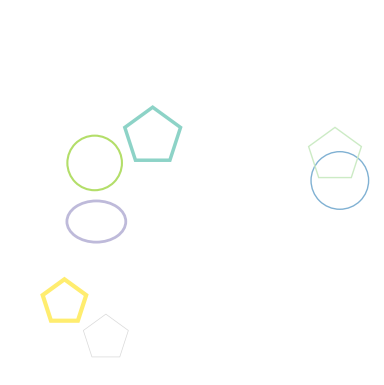[{"shape": "pentagon", "thickness": 2.5, "radius": 0.38, "center": [0.397, 0.645]}, {"shape": "oval", "thickness": 2, "radius": 0.38, "center": [0.25, 0.425]}, {"shape": "circle", "thickness": 1, "radius": 0.37, "center": [0.883, 0.531]}, {"shape": "circle", "thickness": 1.5, "radius": 0.35, "center": [0.246, 0.577]}, {"shape": "pentagon", "thickness": 0.5, "radius": 0.31, "center": [0.275, 0.123]}, {"shape": "pentagon", "thickness": 1, "radius": 0.36, "center": [0.87, 0.597]}, {"shape": "pentagon", "thickness": 3, "radius": 0.3, "center": [0.167, 0.215]}]